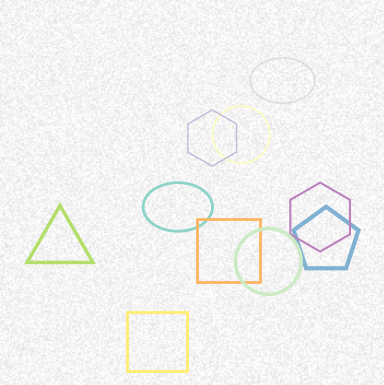[{"shape": "oval", "thickness": 2, "radius": 0.45, "center": [0.462, 0.462]}, {"shape": "circle", "thickness": 1, "radius": 0.37, "center": [0.626, 0.65]}, {"shape": "hexagon", "thickness": 1, "radius": 0.37, "center": [0.551, 0.641]}, {"shape": "pentagon", "thickness": 3, "radius": 0.44, "center": [0.847, 0.375]}, {"shape": "square", "thickness": 2, "radius": 0.41, "center": [0.593, 0.35]}, {"shape": "triangle", "thickness": 2.5, "radius": 0.49, "center": [0.156, 0.368]}, {"shape": "oval", "thickness": 1, "radius": 0.42, "center": [0.734, 0.791]}, {"shape": "hexagon", "thickness": 1.5, "radius": 0.45, "center": [0.832, 0.436]}, {"shape": "circle", "thickness": 2.5, "radius": 0.43, "center": [0.697, 0.321]}, {"shape": "square", "thickness": 2, "radius": 0.39, "center": [0.409, 0.113]}]